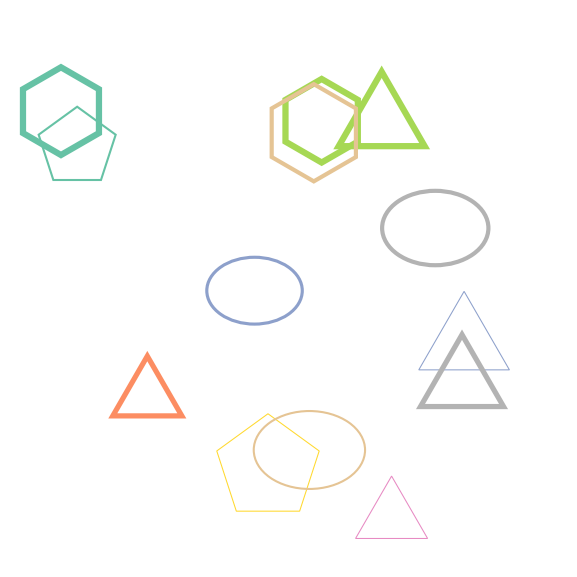[{"shape": "hexagon", "thickness": 3, "radius": 0.38, "center": [0.106, 0.807]}, {"shape": "pentagon", "thickness": 1, "radius": 0.35, "center": [0.134, 0.744]}, {"shape": "triangle", "thickness": 2.5, "radius": 0.35, "center": [0.255, 0.313]}, {"shape": "triangle", "thickness": 0.5, "radius": 0.45, "center": [0.804, 0.404]}, {"shape": "oval", "thickness": 1.5, "radius": 0.41, "center": [0.441, 0.496]}, {"shape": "triangle", "thickness": 0.5, "radius": 0.36, "center": [0.678, 0.103]}, {"shape": "triangle", "thickness": 3, "radius": 0.43, "center": [0.661, 0.789]}, {"shape": "hexagon", "thickness": 3, "radius": 0.36, "center": [0.557, 0.79]}, {"shape": "pentagon", "thickness": 0.5, "radius": 0.47, "center": [0.464, 0.189]}, {"shape": "oval", "thickness": 1, "radius": 0.48, "center": [0.536, 0.22]}, {"shape": "hexagon", "thickness": 2, "radius": 0.42, "center": [0.543, 0.769]}, {"shape": "oval", "thickness": 2, "radius": 0.46, "center": [0.754, 0.604]}, {"shape": "triangle", "thickness": 2.5, "radius": 0.42, "center": [0.8, 0.337]}]